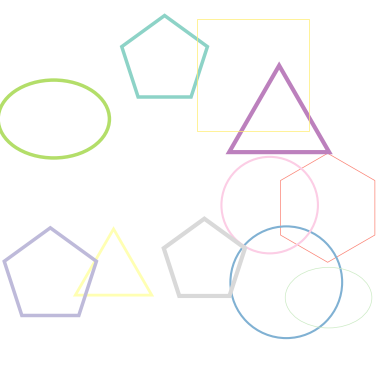[{"shape": "pentagon", "thickness": 2.5, "radius": 0.58, "center": [0.427, 0.843]}, {"shape": "triangle", "thickness": 2, "radius": 0.57, "center": [0.295, 0.291]}, {"shape": "pentagon", "thickness": 2.5, "radius": 0.63, "center": [0.131, 0.282]}, {"shape": "hexagon", "thickness": 0.5, "radius": 0.71, "center": [0.851, 0.46]}, {"shape": "circle", "thickness": 1.5, "radius": 0.73, "center": [0.744, 0.267]}, {"shape": "oval", "thickness": 2.5, "radius": 0.72, "center": [0.14, 0.691]}, {"shape": "circle", "thickness": 1.5, "radius": 0.63, "center": [0.7, 0.467]}, {"shape": "pentagon", "thickness": 3, "radius": 0.55, "center": [0.531, 0.321]}, {"shape": "triangle", "thickness": 3, "radius": 0.75, "center": [0.725, 0.68]}, {"shape": "oval", "thickness": 0.5, "radius": 0.56, "center": [0.853, 0.227]}, {"shape": "square", "thickness": 0.5, "radius": 0.73, "center": [0.658, 0.806]}]